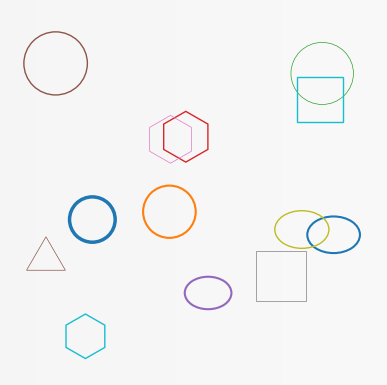[{"shape": "circle", "thickness": 2.5, "radius": 0.29, "center": [0.238, 0.43]}, {"shape": "oval", "thickness": 1.5, "radius": 0.34, "center": [0.861, 0.39]}, {"shape": "circle", "thickness": 1.5, "radius": 0.34, "center": [0.437, 0.45]}, {"shape": "circle", "thickness": 0.5, "radius": 0.4, "center": [0.831, 0.809]}, {"shape": "hexagon", "thickness": 1, "radius": 0.33, "center": [0.479, 0.645]}, {"shape": "oval", "thickness": 1.5, "radius": 0.3, "center": [0.537, 0.239]}, {"shape": "triangle", "thickness": 0.5, "radius": 0.29, "center": [0.119, 0.327]}, {"shape": "circle", "thickness": 1, "radius": 0.41, "center": [0.144, 0.835]}, {"shape": "hexagon", "thickness": 0.5, "radius": 0.31, "center": [0.44, 0.638]}, {"shape": "square", "thickness": 0.5, "radius": 0.32, "center": [0.726, 0.283]}, {"shape": "oval", "thickness": 1, "radius": 0.35, "center": [0.779, 0.404]}, {"shape": "hexagon", "thickness": 1, "radius": 0.29, "center": [0.22, 0.127]}, {"shape": "square", "thickness": 1, "radius": 0.3, "center": [0.825, 0.741]}]